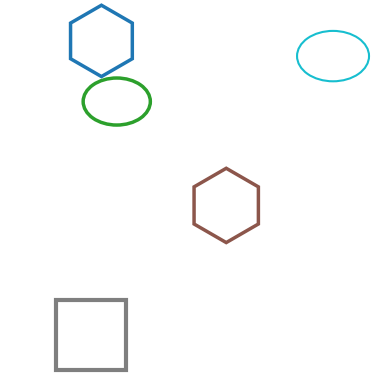[{"shape": "hexagon", "thickness": 2.5, "radius": 0.46, "center": [0.263, 0.894]}, {"shape": "oval", "thickness": 2.5, "radius": 0.44, "center": [0.303, 0.736]}, {"shape": "hexagon", "thickness": 2.5, "radius": 0.48, "center": [0.588, 0.466]}, {"shape": "square", "thickness": 3, "radius": 0.46, "center": [0.235, 0.129]}, {"shape": "oval", "thickness": 1.5, "radius": 0.47, "center": [0.865, 0.854]}]